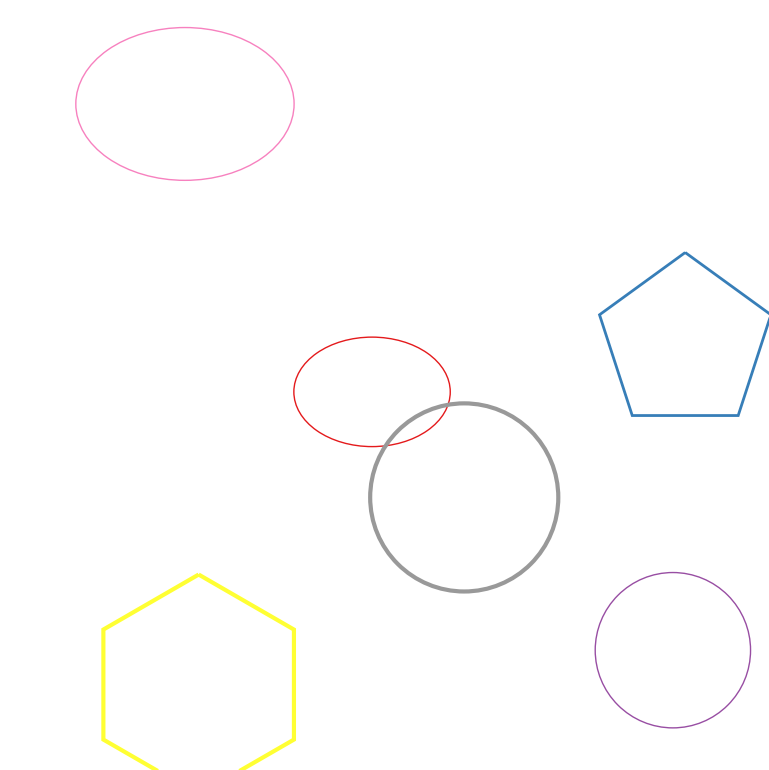[{"shape": "oval", "thickness": 0.5, "radius": 0.51, "center": [0.483, 0.491]}, {"shape": "pentagon", "thickness": 1, "radius": 0.59, "center": [0.89, 0.555]}, {"shape": "circle", "thickness": 0.5, "radius": 0.5, "center": [0.874, 0.156]}, {"shape": "hexagon", "thickness": 1.5, "radius": 0.71, "center": [0.258, 0.111]}, {"shape": "oval", "thickness": 0.5, "radius": 0.71, "center": [0.24, 0.865]}, {"shape": "circle", "thickness": 1.5, "radius": 0.61, "center": [0.603, 0.354]}]